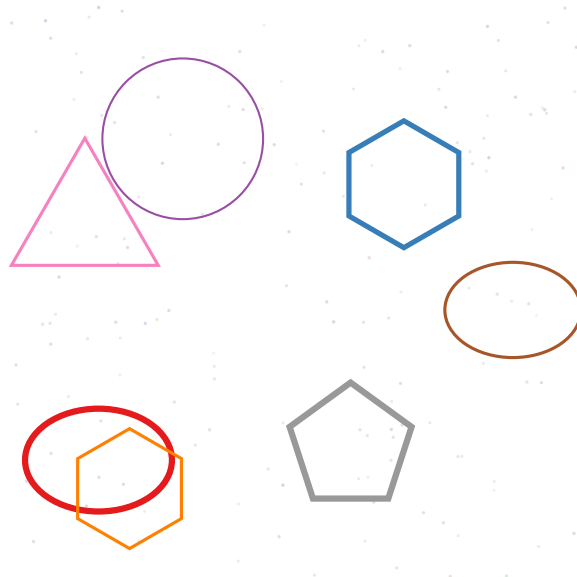[{"shape": "oval", "thickness": 3, "radius": 0.64, "center": [0.171, 0.202]}, {"shape": "hexagon", "thickness": 2.5, "radius": 0.55, "center": [0.699, 0.68]}, {"shape": "circle", "thickness": 1, "radius": 0.7, "center": [0.316, 0.759]}, {"shape": "hexagon", "thickness": 1.5, "radius": 0.52, "center": [0.224, 0.153]}, {"shape": "oval", "thickness": 1.5, "radius": 0.59, "center": [0.888, 0.462]}, {"shape": "triangle", "thickness": 1.5, "radius": 0.73, "center": [0.147, 0.613]}, {"shape": "pentagon", "thickness": 3, "radius": 0.56, "center": [0.607, 0.226]}]